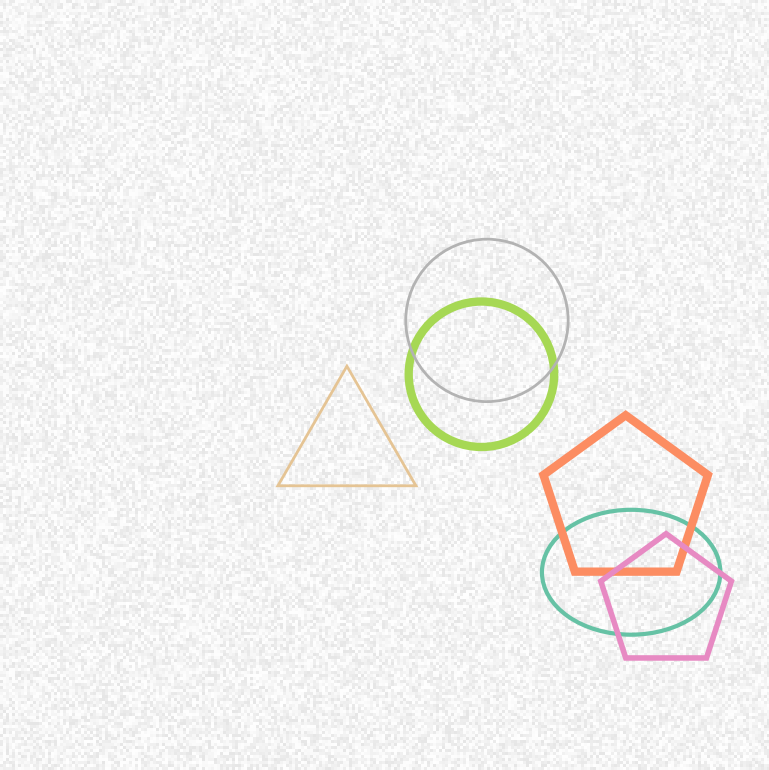[{"shape": "oval", "thickness": 1.5, "radius": 0.58, "center": [0.82, 0.257]}, {"shape": "pentagon", "thickness": 3, "radius": 0.56, "center": [0.813, 0.348]}, {"shape": "pentagon", "thickness": 2, "radius": 0.45, "center": [0.865, 0.218]}, {"shape": "circle", "thickness": 3, "radius": 0.47, "center": [0.625, 0.514]}, {"shape": "triangle", "thickness": 1, "radius": 0.52, "center": [0.451, 0.421]}, {"shape": "circle", "thickness": 1, "radius": 0.53, "center": [0.632, 0.584]}]